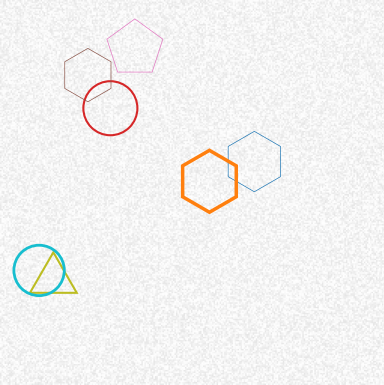[{"shape": "hexagon", "thickness": 0.5, "radius": 0.39, "center": [0.661, 0.58]}, {"shape": "hexagon", "thickness": 2.5, "radius": 0.4, "center": [0.544, 0.529]}, {"shape": "circle", "thickness": 1.5, "radius": 0.35, "center": [0.287, 0.719]}, {"shape": "hexagon", "thickness": 0.5, "radius": 0.35, "center": [0.228, 0.805]}, {"shape": "pentagon", "thickness": 0.5, "radius": 0.38, "center": [0.35, 0.875]}, {"shape": "triangle", "thickness": 1.5, "radius": 0.35, "center": [0.139, 0.275]}, {"shape": "circle", "thickness": 2, "radius": 0.33, "center": [0.102, 0.298]}]